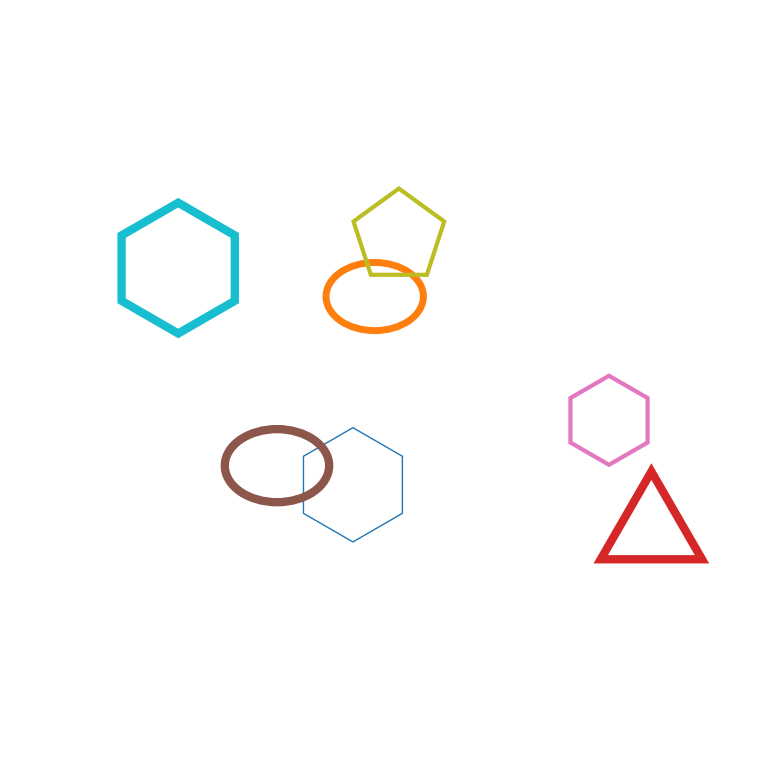[{"shape": "hexagon", "thickness": 0.5, "radius": 0.37, "center": [0.458, 0.37]}, {"shape": "oval", "thickness": 2.5, "radius": 0.32, "center": [0.487, 0.615]}, {"shape": "triangle", "thickness": 3, "radius": 0.38, "center": [0.846, 0.312]}, {"shape": "oval", "thickness": 3, "radius": 0.34, "center": [0.36, 0.395]}, {"shape": "hexagon", "thickness": 1.5, "radius": 0.29, "center": [0.791, 0.454]}, {"shape": "pentagon", "thickness": 1.5, "radius": 0.31, "center": [0.518, 0.693]}, {"shape": "hexagon", "thickness": 3, "radius": 0.42, "center": [0.231, 0.652]}]